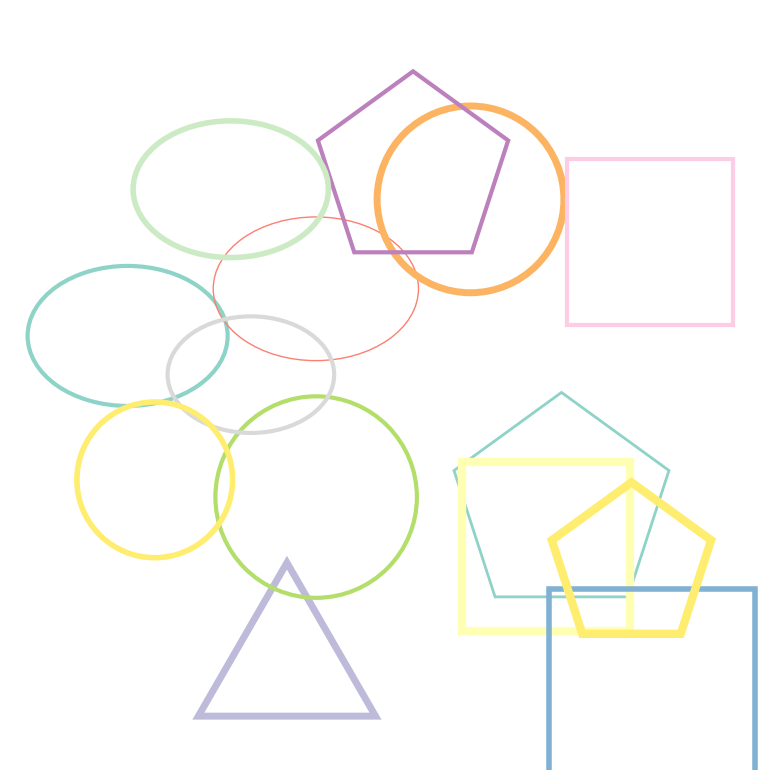[{"shape": "oval", "thickness": 1.5, "radius": 0.65, "center": [0.166, 0.564]}, {"shape": "pentagon", "thickness": 1, "radius": 0.73, "center": [0.729, 0.344]}, {"shape": "square", "thickness": 3, "radius": 0.55, "center": [0.709, 0.291]}, {"shape": "triangle", "thickness": 2.5, "radius": 0.66, "center": [0.373, 0.136]}, {"shape": "oval", "thickness": 0.5, "radius": 0.67, "center": [0.41, 0.625]}, {"shape": "square", "thickness": 2, "radius": 0.67, "center": [0.847, 0.102]}, {"shape": "circle", "thickness": 2.5, "radius": 0.61, "center": [0.611, 0.741]}, {"shape": "circle", "thickness": 1.5, "radius": 0.65, "center": [0.411, 0.354]}, {"shape": "square", "thickness": 1.5, "radius": 0.54, "center": [0.844, 0.685]}, {"shape": "oval", "thickness": 1.5, "radius": 0.54, "center": [0.326, 0.513]}, {"shape": "pentagon", "thickness": 1.5, "radius": 0.65, "center": [0.536, 0.777]}, {"shape": "oval", "thickness": 2, "radius": 0.63, "center": [0.3, 0.754]}, {"shape": "circle", "thickness": 2, "radius": 0.51, "center": [0.201, 0.377]}, {"shape": "pentagon", "thickness": 3, "radius": 0.54, "center": [0.82, 0.265]}]